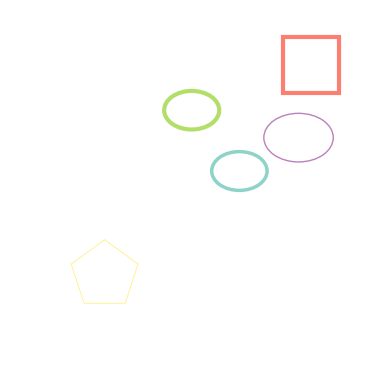[{"shape": "oval", "thickness": 2.5, "radius": 0.36, "center": [0.622, 0.556]}, {"shape": "square", "thickness": 3, "radius": 0.36, "center": [0.808, 0.832]}, {"shape": "oval", "thickness": 3, "radius": 0.36, "center": [0.498, 0.714]}, {"shape": "oval", "thickness": 1, "radius": 0.45, "center": [0.775, 0.642]}, {"shape": "pentagon", "thickness": 0.5, "radius": 0.46, "center": [0.272, 0.286]}]